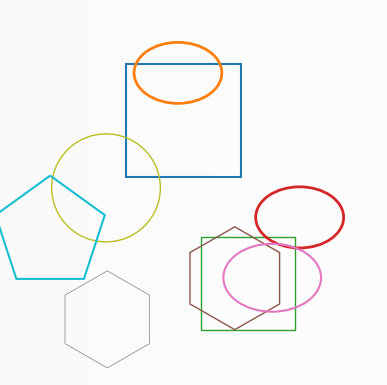[{"shape": "square", "thickness": 1.5, "radius": 0.74, "center": [0.474, 0.687]}, {"shape": "oval", "thickness": 2, "radius": 0.57, "center": [0.459, 0.811]}, {"shape": "square", "thickness": 1, "radius": 0.6, "center": [0.64, 0.264]}, {"shape": "oval", "thickness": 2, "radius": 0.57, "center": [0.773, 0.435]}, {"shape": "hexagon", "thickness": 1, "radius": 0.67, "center": [0.606, 0.277]}, {"shape": "oval", "thickness": 1.5, "radius": 0.63, "center": [0.702, 0.279]}, {"shape": "hexagon", "thickness": 0.5, "radius": 0.63, "center": [0.277, 0.17]}, {"shape": "circle", "thickness": 1, "radius": 0.7, "center": [0.274, 0.512]}, {"shape": "pentagon", "thickness": 1.5, "radius": 0.74, "center": [0.129, 0.396]}]